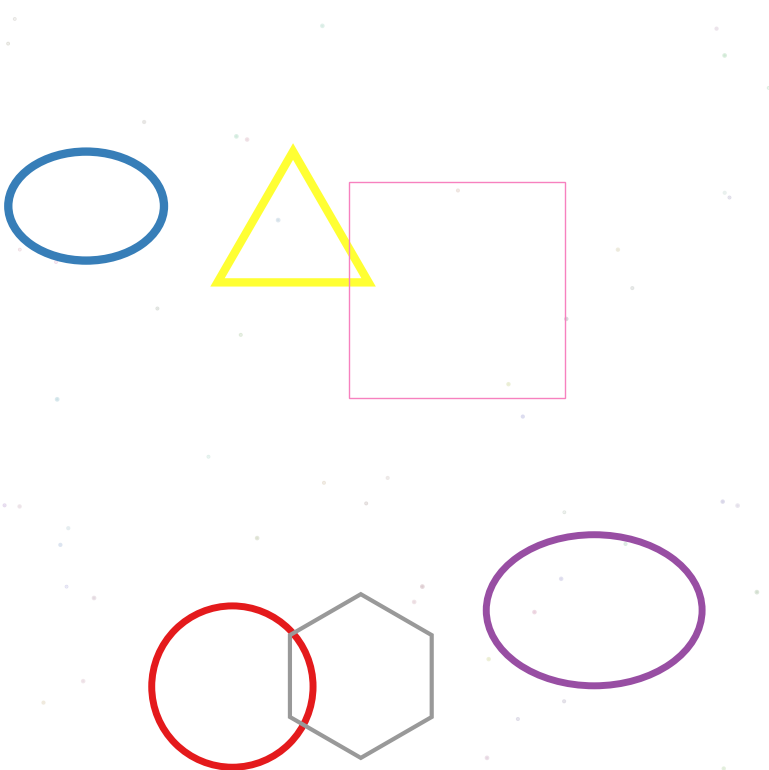[{"shape": "circle", "thickness": 2.5, "radius": 0.52, "center": [0.302, 0.108]}, {"shape": "oval", "thickness": 3, "radius": 0.51, "center": [0.112, 0.732]}, {"shape": "oval", "thickness": 2.5, "radius": 0.7, "center": [0.772, 0.207]}, {"shape": "triangle", "thickness": 3, "radius": 0.57, "center": [0.381, 0.69]}, {"shape": "square", "thickness": 0.5, "radius": 0.7, "center": [0.593, 0.623]}, {"shape": "hexagon", "thickness": 1.5, "radius": 0.53, "center": [0.469, 0.122]}]